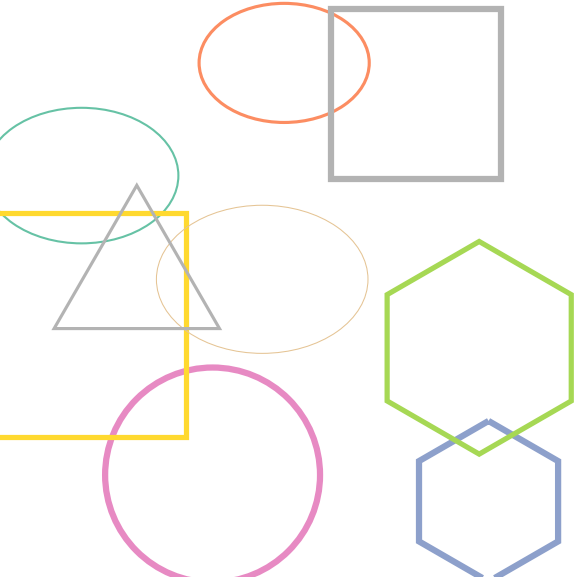[{"shape": "oval", "thickness": 1, "radius": 0.84, "center": [0.141, 0.695]}, {"shape": "oval", "thickness": 1.5, "radius": 0.74, "center": [0.492, 0.89]}, {"shape": "hexagon", "thickness": 3, "radius": 0.7, "center": [0.846, 0.131]}, {"shape": "circle", "thickness": 3, "radius": 0.93, "center": [0.368, 0.177]}, {"shape": "hexagon", "thickness": 2.5, "radius": 0.92, "center": [0.83, 0.397]}, {"shape": "square", "thickness": 2.5, "radius": 0.97, "center": [0.127, 0.437]}, {"shape": "oval", "thickness": 0.5, "radius": 0.92, "center": [0.454, 0.515]}, {"shape": "triangle", "thickness": 1.5, "radius": 0.83, "center": [0.237, 0.513]}, {"shape": "square", "thickness": 3, "radius": 0.73, "center": [0.721, 0.837]}]